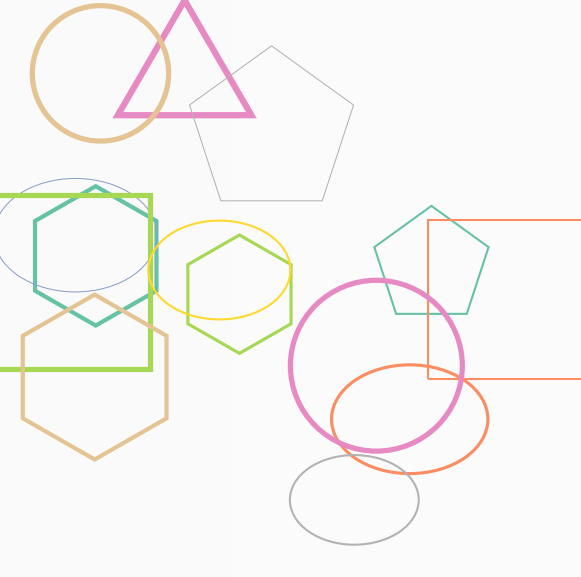[{"shape": "hexagon", "thickness": 2, "radius": 0.6, "center": [0.165, 0.556]}, {"shape": "pentagon", "thickness": 1, "radius": 0.52, "center": [0.742, 0.539]}, {"shape": "oval", "thickness": 1.5, "radius": 0.67, "center": [0.705, 0.273]}, {"shape": "square", "thickness": 1, "radius": 0.69, "center": [0.876, 0.48]}, {"shape": "oval", "thickness": 0.5, "radius": 0.7, "center": [0.13, 0.592]}, {"shape": "circle", "thickness": 2.5, "radius": 0.74, "center": [0.648, 0.366]}, {"shape": "triangle", "thickness": 3, "radius": 0.66, "center": [0.318, 0.866]}, {"shape": "hexagon", "thickness": 1.5, "radius": 0.51, "center": [0.412, 0.49]}, {"shape": "square", "thickness": 2.5, "radius": 0.75, "center": [0.108, 0.511]}, {"shape": "oval", "thickness": 1, "radius": 0.61, "center": [0.377, 0.532]}, {"shape": "hexagon", "thickness": 2, "radius": 0.71, "center": [0.163, 0.346]}, {"shape": "circle", "thickness": 2.5, "radius": 0.59, "center": [0.173, 0.872]}, {"shape": "pentagon", "thickness": 0.5, "radius": 0.74, "center": [0.467, 0.771]}, {"shape": "oval", "thickness": 1, "radius": 0.55, "center": [0.61, 0.134]}]